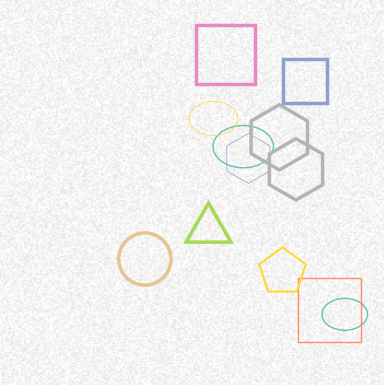[{"shape": "oval", "thickness": 1, "radius": 0.3, "center": [0.895, 0.184]}, {"shape": "oval", "thickness": 1, "radius": 0.39, "center": [0.632, 0.619]}, {"shape": "square", "thickness": 1, "radius": 0.41, "center": [0.856, 0.195]}, {"shape": "square", "thickness": 2.5, "radius": 0.29, "center": [0.791, 0.789]}, {"shape": "hexagon", "thickness": 0.5, "radius": 0.32, "center": [0.645, 0.589]}, {"shape": "square", "thickness": 2.5, "radius": 0.38, "center": [0.586, 0.859]}, {"shape": "triangle", "thickness": 2.5, "radius": 0.34, "center": [0.542, 0.405]}, {"shape": "pentagon", "thickness": 1.5, "radius": 0.32, "center": [0.734, 0.294]}, {"shape": "oval", "thickness": 0.5, "radius": 0.32, "center": [0.554, 0.692]}, {"shape": "circle", "thickness": 2.5, "radius": 0.34, "center": [0.376, 0.327]}, {"shape": "hexagon", "thickness": 2.5, "radius": 0.4, "center": [0.769, 0.56]}, {"shape": "hexagon", "thickness": 2.5, "radius": 0.42, "center": [0.726, 0.643]}]